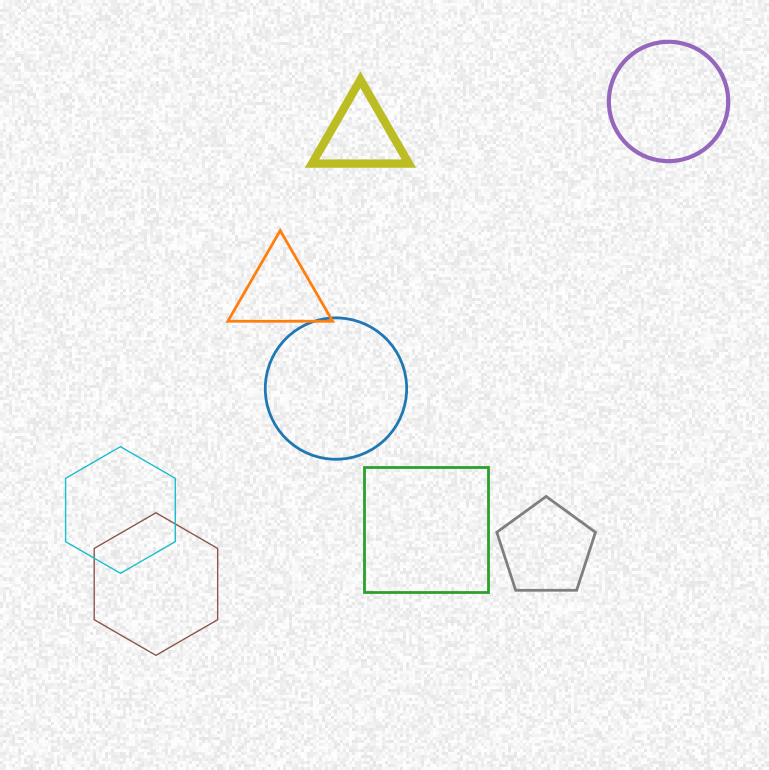[{"shape": "circle", "thickness": 1, "radius": 0.46, "center": [0.436, 0.495]}, {"shape": "triangle", "thickness": 1, "radius": 0.39, "center": [0.364, 0.622]}, {"shape": "square", "thickness": 1, "radius": 0.41, "center": [0.553, 0.312]}, {"shape": "circle", "thickness": 1.5, "radius": 0.39, "center": [0.868, 0.868]}, {"shape": "hexagon", "thickness": 0.5, "radius": 0.46, "center": [0.203, 0.241]}, {"shape": "pentagon", "thickness": 1, "radius": 0.34, "center": [0.709, 0.288]}, {"shape": "triangle", "thickness": 3, "radius": 0.36, "center": [0.468, 0.824]}, {"shape": "hexagon", "thickness": 0.5, "radius": 0.41, "center": [0.156, 0.338]}]